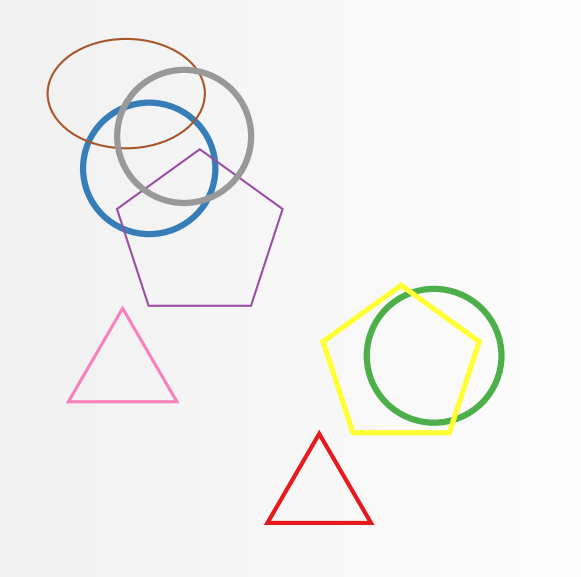[{"shape": "triangle", "thickness": 2, "radius": 0.51, "center": [0.549, 0.145]}, {"shape": "circle", "thickness": 3, "radius": 0.57, "center": [0.257, 0.708]}, {"shape": "circle", "thickness": 3, "radius": 0.58, "center": [0.747, 0.383]}, {"shape": "pentagon", "thickness": 1, "radius": 0.75, "center": [0.344, 0.591]}, {"shape": "pentagon", "thickness": 2.5, "radius": 0.71, "center": [0.69, 0.364]}, {"shape": "oval", "thickness": 1, "radius": 0.68, "center": [0.217, 0.837]}, {"shape": "triangle", "thickness": 1.5, "radius": 0.54, "center": [0.211, 0.357]}, {"shape": "circle", "thickness": 3, "radius": 0.58, "center": [0.317, 0.763]}]